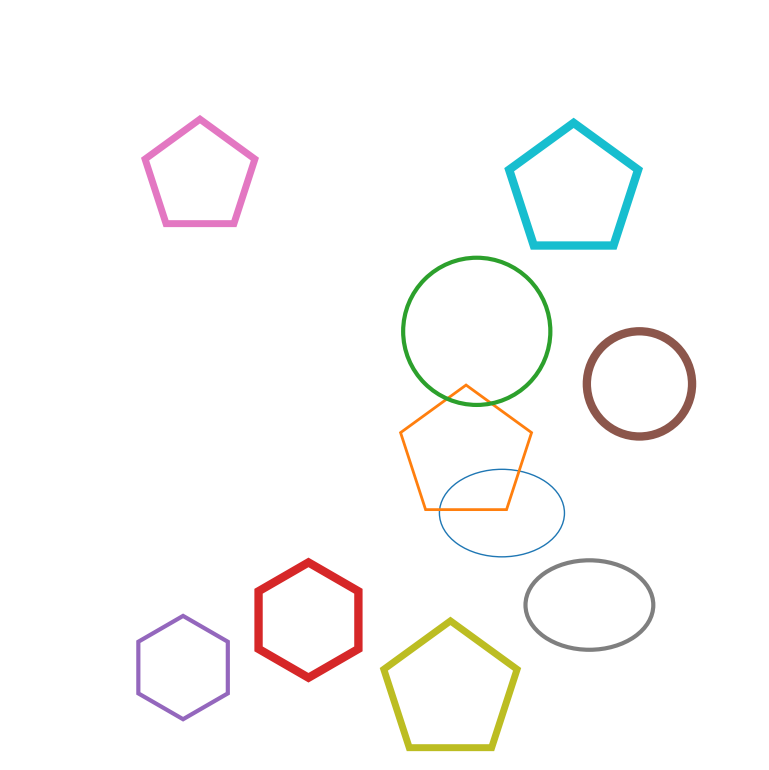[{"shape": "oval", "thickness": 0.5, "radius": 0.41, "center": [0.652, 0.334]}, {"shape": "pentagon", "thickness": 1, "radius": 0.45, "center": [0.605, 0.411]}, {"shape": "circle", "thickness": 1.5, "radius": 0.48, "center": [0.619, 0.57]}, {"shape": "hexagon", "thickness": 3, "radius": 0.37, "center": [0.401, 0.195]}, {"shape": "hexagon", "thickness": 1.5, "radius": 0.34, "center": [0.238, 0.133]}, {"shape": "circle", "thickness": 3, "radius": 0.34, "center": [0.83, 0.501]}, {"shape": "pentagon", "thickness": 2.5, "radius": 0.37, "center": [0.26, 0.77]}, {"shape": "oval", "thickness": 1.5, "radius": 0.41, "center": [0.765, 0.214]}, {"shape": "pentagon", "thickness": 2.5, "radius": 0.45, "center": [0.585, 0.103]}, {"shape": "pentagon", "thickness": 3, "radius": 0.44, "center": [0.745, 0.752]}]